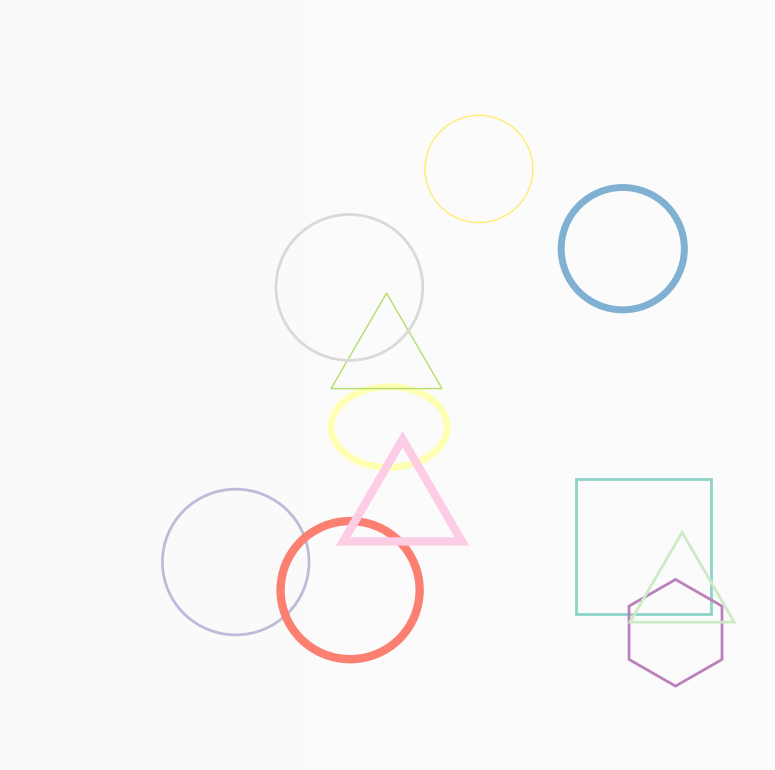[{"shape": "square", "thickness": 1, "radius": 0.44, "center": [0.83, 0.29]}, {"shape": "oval", "thickness": 2.5, "radius": 0.37, "center": [0.502, 0.445]}, {"shape": "circle", "thickness": 1, "radius": 0.47, "center": [0.304, 0.27]}, {"shape": "circle", "thickness": 3, "radius": 0.45, "center": [0.452, 0.234]}, {"shape": "circle", "thickness": 2.5, "radius": 0.4, "center": [0.804, 0.677]}, {"shape": "triangle", "thickness": 0.5, "radius": 0.41, "center": [0.499, 0.537]}, {"shape": "triangle", "thickness": 3, "radius": 0.44, "center": [0.519, 0.341]}, {"shape": "circle", "thickness": 1, "radius": 0.47, "center": [0.451, 0.627]}, {"shape": "hexagon", "thickness": 1, "radius": 0.35, "center": [0.872, 0.178]}, {"shape": "triangle", "thickness": 1, "radius": 0.39, "center": [0.88, 0.231]}, {"shape": "circle", "thickness": 0.5, "radius": 0.35, "center": [0.618, 0.781]}]